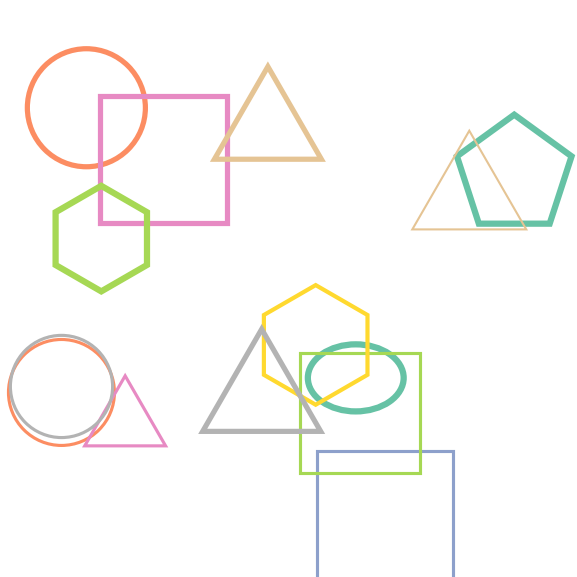[{"shape": "pentagon", "thickness": 3, "radius": 0.52, "center": [0.89, 0.696]}, {"shape": "oval", "thickness": 3, "radius": 0.41, "center": [0.616, 0.345]}, {"shape": "circle", "thickness": 2.5, "radius": 0.51, "center": [0.15, 0.813]}, {"shape": "circle", "thickness": 1.5, "radius": 0.46, "center": [0.106, 0.32]}, {"shape": "square", "thickness": 1.5, "radius": 0.59, "center": [0.666, 0.1]}, {"shape": "square", "thickness": 2.5, "radius": 0.55, "center": [0.283, 0.723]}, {"shape": "triangle", "thickness": 1.5, "radius": 0.4, "center": [0.217, 0.268]}, {"shape": "square", "thickness": 1.5, "radius": 0.52, "center": [0.623, 0.284]}, {"shape": "hexagon", "thickness": 3, "radius": 0.46, "center": [0.175, 0.586]}, {"shape": "hexagon", "thickness": 2, "radius": 0.52, "center": [0.547, 0.402]}, {"shape": "triangle", "thickness": 2.5, "radius": 0.53, "center": [0.464, 0.777]}, {"shape": "triangle", "thickness": 1, "radius": 0.57, "center": [0.813, 0.659]}, {"shape": "triangle", "thickness": 2.5, "radius": 0.59, "center": [0.453, 0.311]}, {"shape": "circle", "thickness": 1.5, "radius": 0.44, "center": [0.106, 0.33]}]